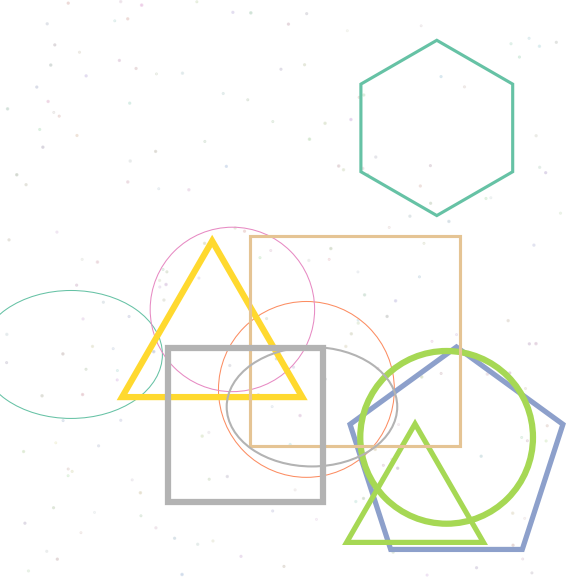[{"shape": "hexagon", "thickness": 1.5, "radius": 0.76, "center": [0.756, 0.778]}, {"shape": "oval", "thickness": 0.5, "radius": 0.79, "center": [0.123, 0.385]}, {"shape": "circle", "thickness": 0.5, "radius": 0.76, "center": [0.531, 0.325]}, {"shape": "pentagon", "thickness": 2.5, "radius": 0.97, "center": [0.79, 0.204]}, {"shape": "circle", "thickness": 0.5, "radius": 0.71, "center": [0.402, 0.463]}, {"shape": "triangle", "thickness": 2.5, "radius": 0.68, "center": [0.719, 0.128]}, {"shape": "circle", "thickness": 3, "radius": 0.75, "center": [0.773, 0.242]}, {"shape": "triangle", "thickness": 3, "radius": 0.9, "center": [0.367, 0.402]}, {"shape": "square", "thickness": 1.5, "radius": 0.91, "center": [0.615, 0.408]}, {"shape": "oval", "thickness": 1, "radius": 0.74, "center": [0.54, 0.295]}, {"shape": "square", "thickness": 3, "radius": 0.67, "center": [0.425, 0.263]}]